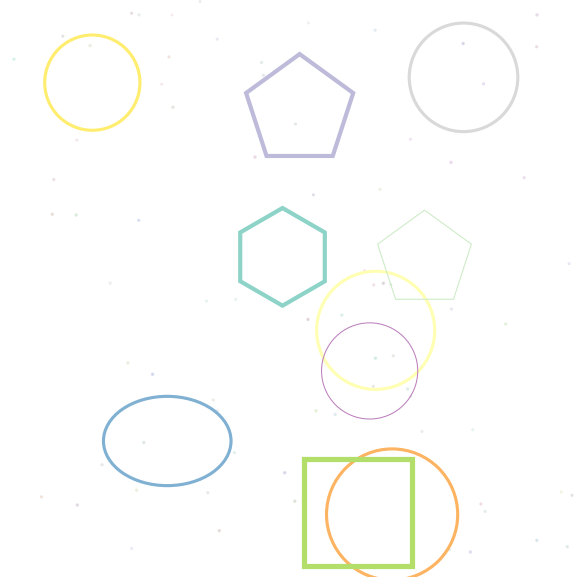[{"shape": "hexagon", "thickness": 2, "radius": 0.42, "center": [0.489, 0.554]}, {"shape": "circle", "thickness": 1.5, "radius": 0.51, "center": [0.651, 0.427]}, {"shape": "pentagon", "thickness": 2, "radius": 0.49, "center": [0.519, 0.808]}, {"shape": "oval", "thickness": 1.5, "radius": 0.55, "center": [0.29, 0.236]}, {"shape": "circle", "thickness": 1.5, "radius": 0.57, "center": [0.679, 0.108]}, {"shape": "square", "thickness": 2.5, "radius": 0.47, "center": [0.62, 0.111]}, {"shape": "circle", "thickness": 1.5, "radius": 0.47, "center": [0.803, 0.865]}, {"shape": "circle", "thickness": 0.5, "radius": 0.42, "center": [0.64, 0.357]}, {"shape": "pentagon", "thickness": 0.5, "radius": 0.43, "center": [0.735, 0.55]}, {"shape": "circle", "thickness": 1.5, "radius": 0.41, "center": [0.16, 0.856]}]